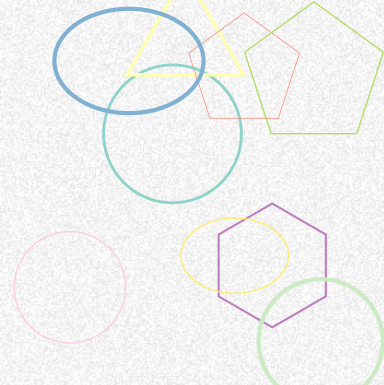[{"shape": "circle", "thickness": 2, "radius": 0.9, "center": [0.448, 0.652]}, {"shape": "triangle", "thickness": 2.5, "radius": 0.87, "center": [0.482, 0.893]}, {"shape": "pentagon", "thickness": 0.5, "radius": 0.76, "center": [0.634, 0.815]}, {"shape": "oval", "thickness": 3, "radius": 0.97, "center": [0.335, 0.842]}, {"shape": "pentagon", "thickness": 1, "radius": 0.95, "center": [0.816, 0.806]}, {"shape": "circle", "thickness": 1, "radius": 0.72, "center": [0.181, 0.254]}, {"shape": "hexagon", "thickness": 1.5, "radius": 0.8, "center": [0.707, 0.311]}, {"shape": "circle", "thickness": 3, "radius": 0.81, "center": [0.833, 0.113]}, {"shape": "oval", "thickness": 1, "radius": 0.7, "center": [0.61, 0.336]}]